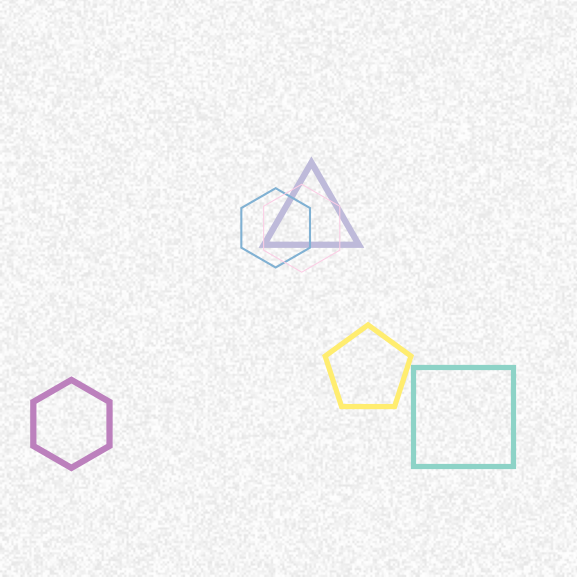[{"shape": "square", "thickness": 2.5, "radius": 0.43, "center": [0.801, 0.278]}, {"shape": "triangle", "thickness": 3, "radius": 0.47, "center": [0.539, 0.623]}, {"shape": "hexagon", "thickness": 1, "radius": 0.34, "center": [0.477, 0.605]}, {"shape": "hexagon", "thickness": 0.5, "radius": 0.38, "center": [0.522, 0.604]}, {"shape": "hexagon", "thickness": 3, "radius": 0.38, "center": [0.124, 0.265]}, {"shape": "pentagon", "thickness": 2.5, "radius": 0.39, "center": [0.637, 0.358]}]